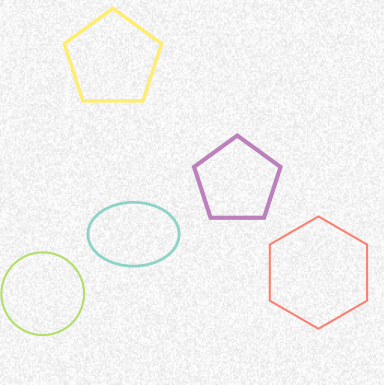[{"shape": "oval", "thickness": 2, "radius": 0.59, "center": [0.347, 0.392]}, {"shape": "hexagon", "thickness": 1.5, "radius": 0.73, "center": [0.827, 0.292]}, {"shape": "circle", "thickness": 1.5, "radius": 0.54, "center": [0.111, 0.237]}, {"shape": "pentagon", "thickness": 3, "radius": 0.59, "center": [0.616, 0.53]}, {"shape": "pentagon", "thickness": 2.5, "radius": 0.66, "center": [0.293, 0.845]}]